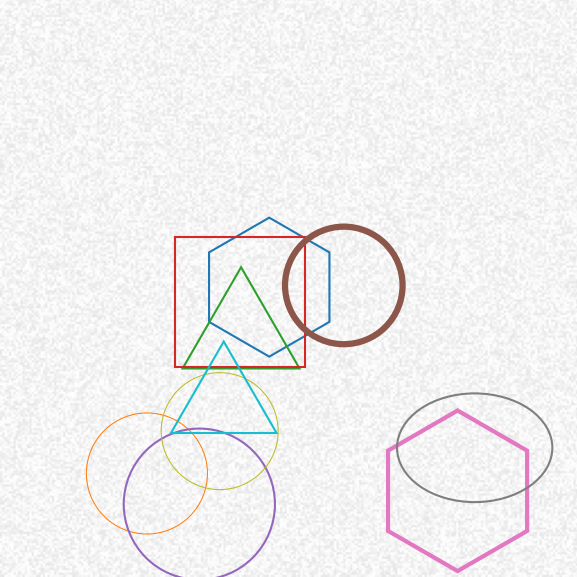[{"shape": "hexagon", "thickness": 1, "radius": 0.6, "center": [0.466, 0.502]}, {"shape": "circle", "thickness": 0.5, "radius": 0.52, "center": [0.254, 0.179]}, {"shape": "triangle", "thickness": 1, "radius": 0.58, "center": [0.417, 0.42]}, {"shape": "square", "thickness": 1, "radius": 0.56, "center": [0.415, 0.476]}, {"shape": "circle", "thickness": 1, "radius": 0.65, "center": [0.345, 0.126]}, {"shape": "circle", "thickness": 3, "radius": 0.51, "center": [0.595, 0.505]}, {"shape": "hexagon", "thickness": 2, "radius": 0.7, "center": [0.792, 0.149]}, {"shape": "oval", "thickness": 1, "radius": 0.67, "center": [0.822, 0.224]}, {"shape": "circle", "thickness": 0.5, "radius": 0.51, "center": [0.38, 0.253]}, {"shape": "triangle", "thickness": 1, "radius": 0.53, "center": [0.387, 0.302]}]